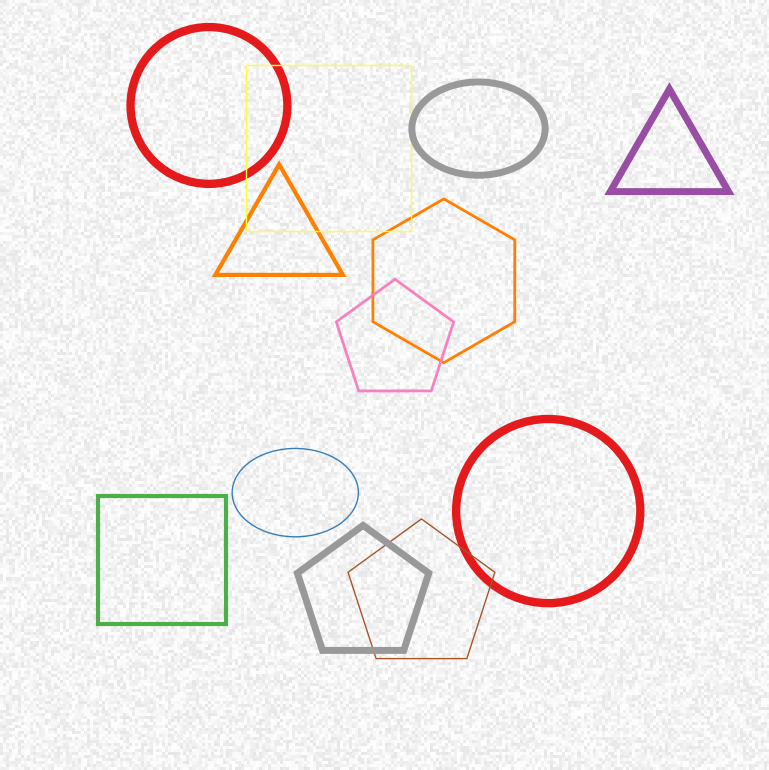[{"shape": "circle", "thickness": 3, "radius": 0.51, "center": [0.271, 0.863]}, {"shape": "circle", "thickness": 3, "radius": 0.6, "center": [0.712, 0.336]}, {"shape": "oval", "thickness": 0.5, "radius": 0.41, "center": [0.383, 0.36]}, {"shape": "square", "thickness": 1.5, "radius": 0.42, "center": [0.211, 0.273]}, {"shape": "triangle", "thickness": 2.5, "radius": 0.44, "center": [0.869, 0.796]}, {"shape": "hexagon", "thickness": 1, "radius": 0.53, "center": [0.576, 0.635]}, {"shape": "triangle", "thickness": 1.5, "radius": 0.48, "center": [0.362, 0.691]}, {"shape": "square", "thickness": 0.5, "radius": 0.54, "center": [0.426, 0.808]}, {"shape": "pentagon", "thickness": 0.5, "radius": 0.5, "center": [0.547, 0.226]}, {"shape": "pentagon", "thickness": 1, "radius": 0.4, "center": [0.513, 0.557]}, {"shape": "pentagon", "thickness": 2.5, "radius": 0.45, "center": [0.472, 0.228]}, {"shape": "oval", "thickness": 2.5, "radius": 0.43, "center": [0.621, 0.833]}]